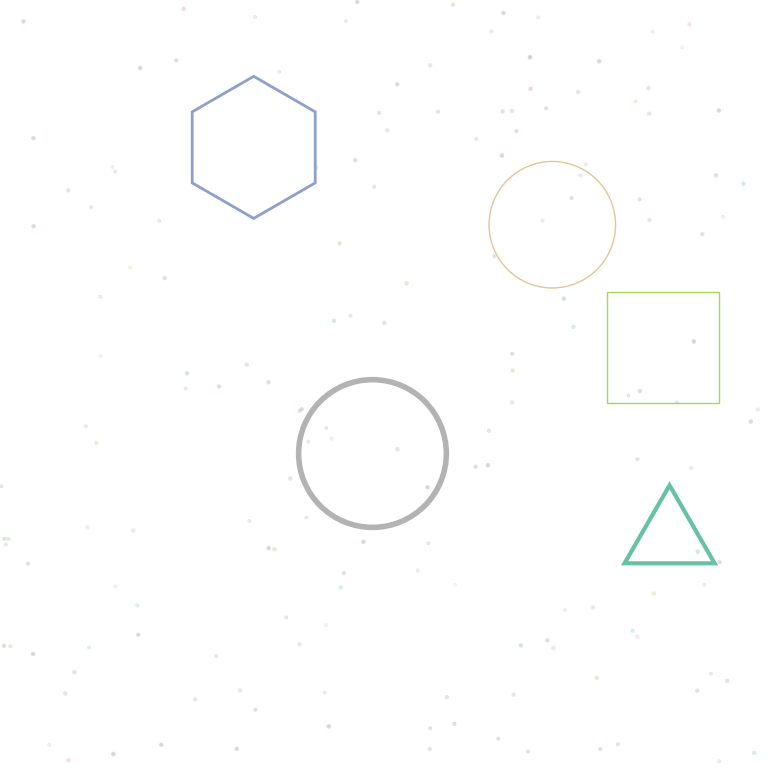[{"shape": "triangle", "thickness": 1.5, "radius": 0.34, "center": [0.87, 0.302]}, {"shape": "hexagon", "thickness": 1, "radius": 0.46, "center": [0.329, 0.809]}, {"shape": "square", "thickness": 0.5, "radius": 0.36, "center": [0.861, 0.549]}, {"shape": "circle", "thickness": 0.5, "radius": 0.41, "center": [0.717, 0.708]}, {"shape": "circle", "thickness": 2, "radius": 0.48, "center": [0.484, 0.411]}]